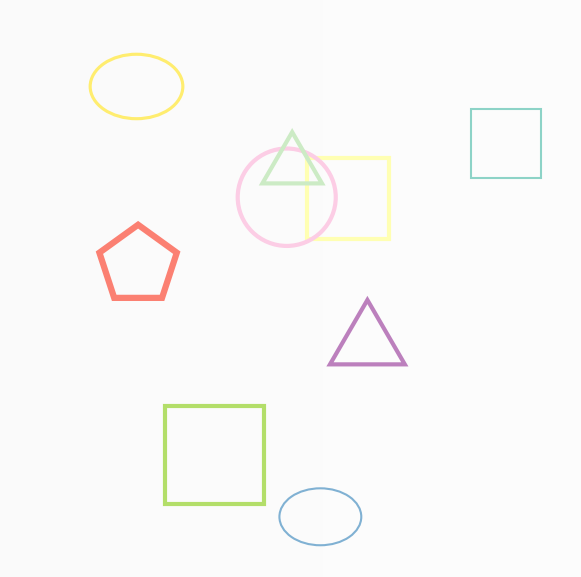[{"shape": "square", "thickness": 1, "radius": 0.3, "center": [0.871, 0.751]}, {"shape": "square", "thickness": 2, "radius": 0.35, "center": [0.598, 0.656]}, {"shape": "pentagon", "thickness": 3, "radius": 0.35, "center": [0.238, 0.54]}, {"shape": "oval", "thickness": 1, "radius": 0.35, "center": [0.551, 0.104]}, {"shape": "square", "thickness": 2, "radius": 0.43, "center": [0.369, 0.211]}, {"shape": "circle", "thickness": 2, "radius": 0.42, "center": [0.493, 0.658]}, {"shape": "triangle", "thickness": 2, "radius": 0.37, "center": [0.632, 0.405]}, {"shape": "triangle", "thickness": 2, "radius": 0.3, "center": [0.503, 0.711]}, {"shape": "oval", "thickness": 1.5, "radius": 0.4, "center": [0.235, 0.849]}]